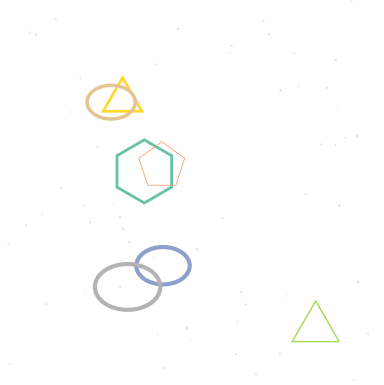[{"shape": "hexagon", "thickness": 2, "radius": 0.41, "center": [0.375, 0.555]}, {"shape": "pentagon", "thickness": 0.5, "radius": 0.31, "center": [0.42, 0.57]}, {"shape": "oval", "thickness": 3, "radius": 0.35, "center": [0.423, 0.31]}, {"shape": "triangle", "thickness": 1, "radius": 0.35, "center": [0.82, 0.148]}, {"shape": "triangle", "thickness": 2, "radius": 0.29, "center": [0.318, 0.74]}, {"shape": "oval", "thickness": 2.5, "radius": 0.31, "center": [0.289, 0.735]}, {"shape": "oval", "thickness": 3, "radius": 0.43, "center": [0.331, 0.255]}]